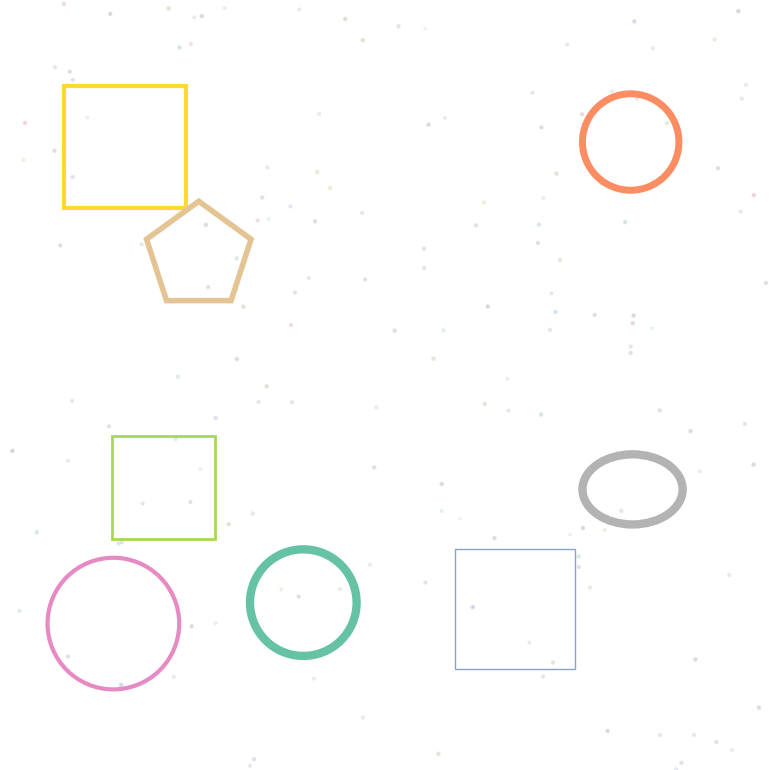[{"shape": "circle", "thickness": 3, "radius": 0.35, "center": [0.394, 0.217]}, {"shape": "circle", "thickness": 2.5, "radius": 0.31, "center": [0.819, 0.816]}, {"shape": "square", "thickness": 0.5, "radius": 0.39, "center": [0.669, 0.209]}, {"shape": "circle", "thickness": 1.5, "radius": 0.43, "center": [0.147, 0.19]}, {"shape": "square", "thickness": 1, "radius": 0.33, "center": [0.212, 0.366]}, {"shape": "square", "thickness": 1.5, "radius": 0.4, "center": [0.162, 0.809]}, {"shape": "pentagon", "thickness": 2, "radius": 0.36, "center": [0.258, 0.667]}, {"shape": "oval", "thickness": 3, "radius": 0.33, "center": [0.821, 0.364]}]